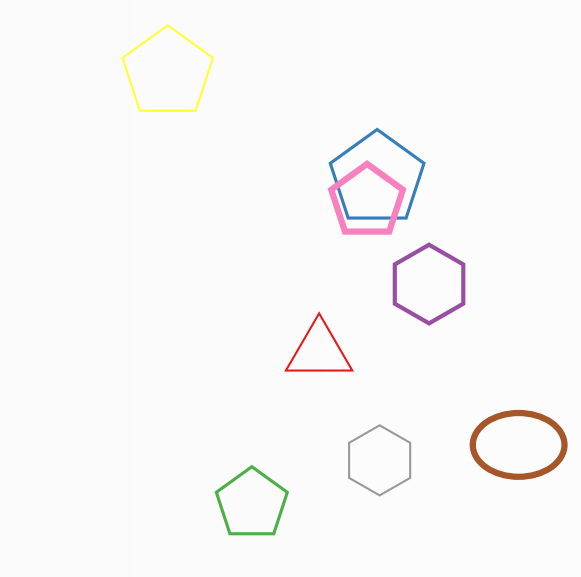[{"shape": "triangle", "thickness": 1, "radius": 0.33, "center": [0.549, 0.39]}, {"shape": "pentagon", "thickness": 1.5, "radius": 0.42, "center": [0.649, 0.69]}, {"shape": "pentagon", "thickness": 1.5, "radius": 0.32, "center": [0.433, 0.127]}, {"shape": "hexagon", "thickness": 2, "radius": 0.34, "center": [0.738, 0.507]}, {"shape": "pentagon", "thickness": 1, "radius": 0.41, "center": [0.289, 0.874]}, {"shape": "oval", "thickness": 3, "radius": 0.39, "center": [0.892, 0.229]}, {"shape": "pentagon", "thickness": 3, "radius": 0.32, "center": [0.632, 0.651]}, {"shape": "hexagon", "thickness": 1, "radius": 0.3, "center": [0.653, 0.202]}]